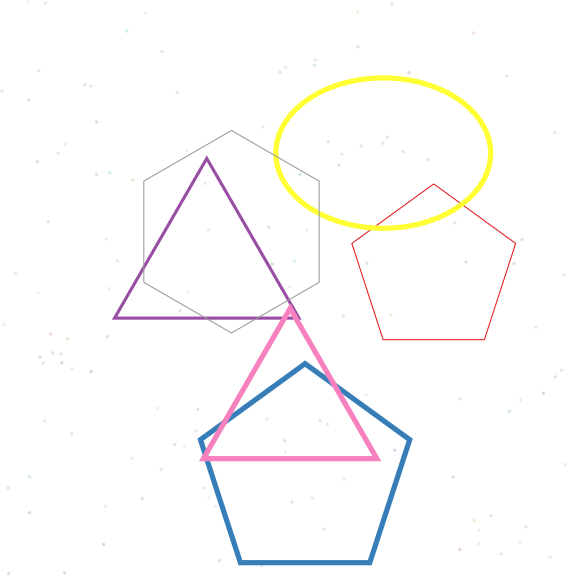[{"shape": "pentagon", "thickness": 0.5, "radius": 0.75, "center": [0.751, 0.532]}, {"shape": "pentagon", "thickness": 2.5, "radius": 0.95, "center": [0.528, 0.179]}, {"shape": "triangle", "thickness": 1.5, "radius": 0.92, "center": [0.358, 0.54]}, {"shape": "oval", "thickness": 2.5, "radius": 0.93, "center": [0.664, 0.734]}, {"shape": "triangle", "thickness": 2.5, "radius": 0.87, "center": [0.502, 0.292]}, {"shape": "hexagon", "thickness": 0.5, "radius": 0.88, "center": [0.401, 0.598]}]